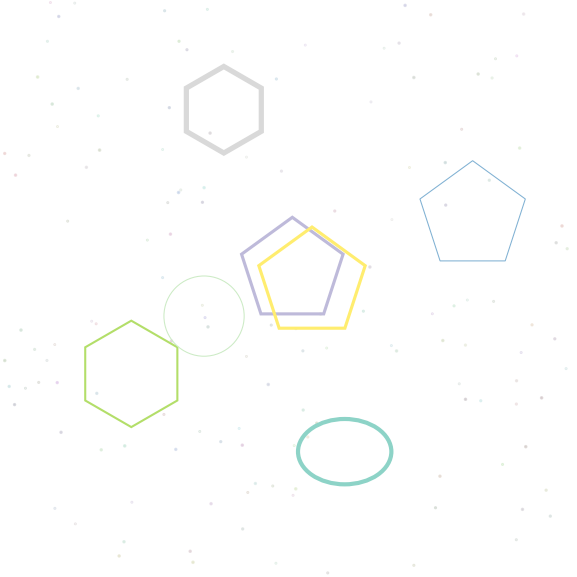[{"shape": "oval", "thickness": 2, "radius": 0.4, "center": [0.597, 0.217]}, {"shape": "pentagon", "thickness": 1.5, "radius": 0.46, "center": [0.506, 0.53]}, {"shape": "pentagon", "thickness": 0.5, "radius": 0.48, "center": [0.818, 0.625]}, {"shape": "hexagon", "thickness": 1, "radius": 0.46, "center": [0.227, 0.352]}, {"shape": "hexagon", "thickness": 2.5, "radius": 0.37, "center": [0.388, 0.809]}, {"shape": "circle", "thickness": 0.5, "radius": 0.35, "center": [0.353, 0.452]}, {"shape": "pentagon", "thickness": 1.5, "radius": 0.48, "center": [0.54, 0.509]}]